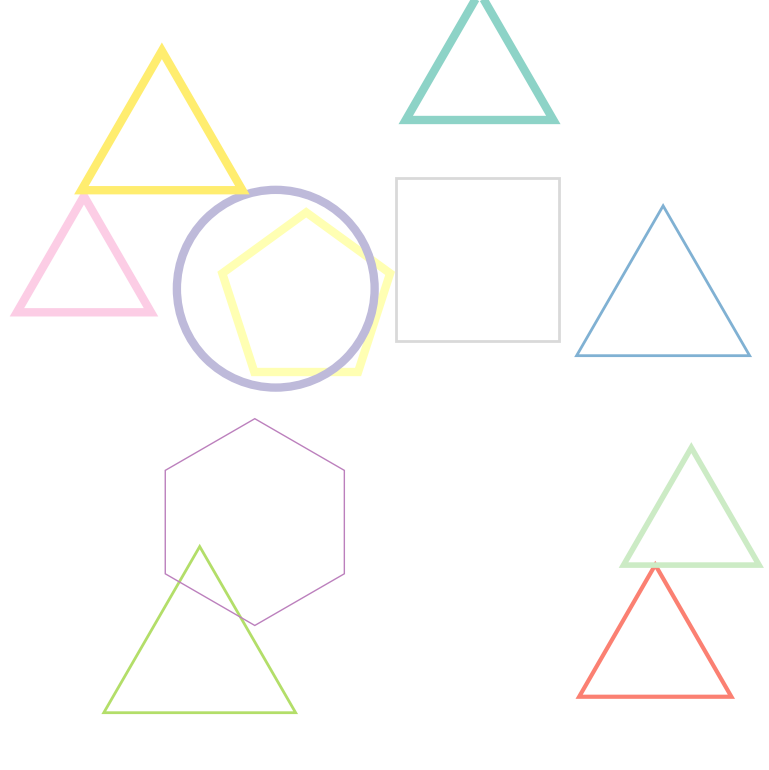[{"shape": "triangle", "thickness": 3, "radius": 0.55, "center": [0.623, 0.899]}, {"shape": "pentagon", "thickness": 3, "radius": 0.57, "center": [0.398, 0.61]}, {"shape": "circle", "thickness": 3, "radius": 0.64, "center": [0.358, 0.625]}, {"shape": "triangle", "thickness": 1.5, "radius": 0.57, "center": [0.851, 0.152]}, {"shape": "triangle", "thickness": 1, "radius": 0.65, "center": [0.861, 0.603]}, {"shape": "triangle", "thickness": 1, "radius": 0.72, "center": [0.259, 0.146]}, {"shape": "triangle", "thickness": 3, "radius": 0.5, "center": [0.109, 0.645]}, {"shape": "square", "thickness": 1, "radius": 0.53, "center": [0.621, 0.663]}, {"shape": "hexagon", "thickness": 0.5, "radius": 0.67, "center": [0.331, 0.322]}, {"shape": "triangle", "thickness": 2, "radius": 0.51, "center": [0.898, 0.317]}, {"shape": "triangle", "thickness": 3, "radius": 0.6, "center": [0.21, 0.813]}]